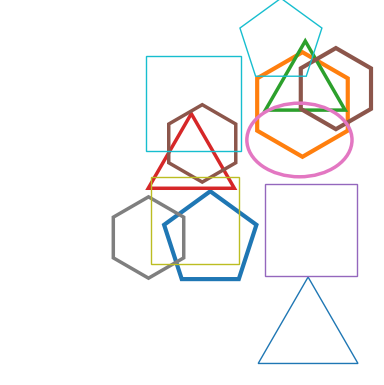[{"shape": "pentagon", "thickness": 3, "radius": 0.63, "center": [0.546, 0.377]}, {"shape": "triangle", "thickness": 1, "radius": 0.75, "center": [0.8, 0.131]}, {"shape": "hexagon", "thickness": 3, "radius": 0.68, "center": [0.786, 0.729]}, {"shape": "triangle", "thickness": 2.5, "radius": 0.6, "center": [0.793, 0.774]}, {"shape": "triangle", "thickness": 2.5, "radius": 0.65, "center": [0.497, 0.576]}, {"shape": "square", "thickness": 1, "radius": 0.6, "center": [0.809, 0.402]}, {"shape": "hexagon", "thickness": 3, "radius": 0.53, "center": [0.872, 0.77]}, {"shape": "hexagon", "thickness": 2.5, "radius": 0.5, "center": [0.525, 0.628]}, {"shape": "oval", "thickness": 2.5, "radius": 0.68, "center": [0.778, 0.636]}, {"shape": "hexagon", "thickness": 2.5, "radius": 0.53, "center": [0.386, 0.383]}, {"shape": "square", "thickness": 1, "radius": 0.57, "center": [0.507, 0.427]}, {"shape": "pentagon", "thickness": 1, "radius": 0.56, "center": [0.73, 0.893]}, {"shape": "square", "thickness": 1, "radius": 0.62, "center": [0.502, 0.732]}]